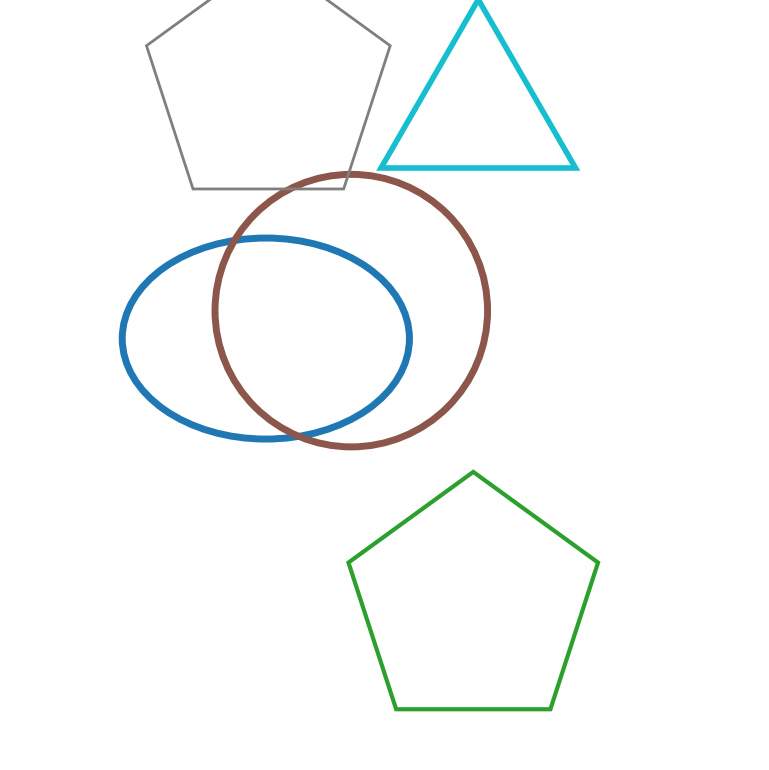[{"shape": "oval", "thickness": 2.5, "radius": 0.93, "center": [0.345, 0.56]}, {"shape": "pentagon", "thickness": 1.5, "radius": 0.85, "center": [0.615, 0.217]}, {"shape": "circle", "thickness": 2.5, "radius": 0.88, "center": [0.456, 0.597]}, {"shape": "pentagon", "thickness": 1, "radius": 0.83, "center": [0.348, 0.889]}, {"shape": "triangle", "thickness": 2, "radius": 0.73, "center": [0.621, 0.855]}]